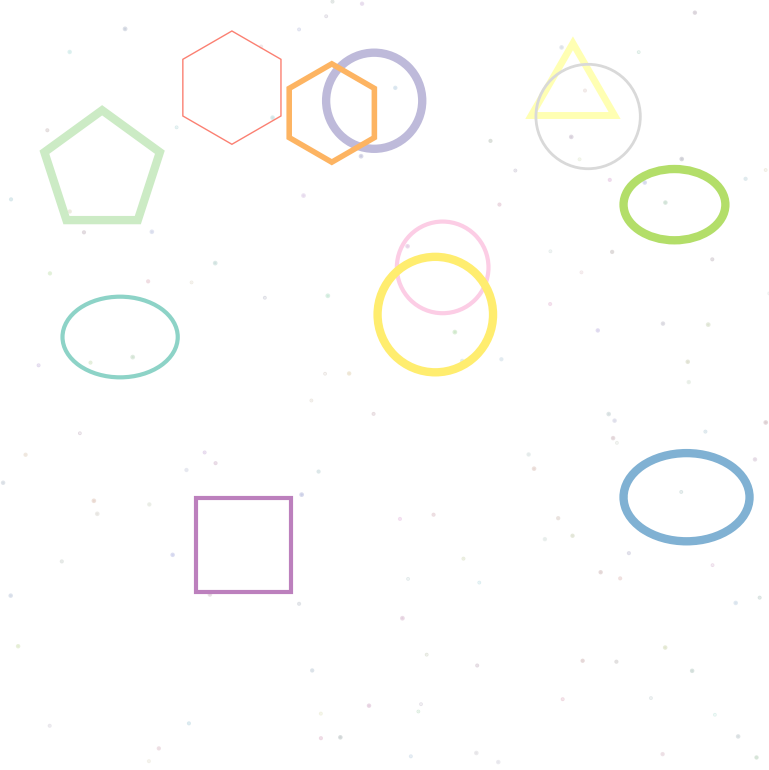[{"shape": "oval", "thickness": 1.5, "radius": 0.37, "center": [0.156, 0.562]}, {"shape": "triangle", "thickness": 2.5, "radius": 0.31, "center": [0.744, 0.881]}, {"shape": "circle", "thickness": 3, "radius": 0.31, "center": [0.486, 0.869]}, {"shape": "hexagon", "thickness": 0.5, "radius": 0.37, "center": [0.301, 0.886]}, {"shape": "oval", "thickness": 3, "radius": 0.41, "center": [0.892, 0.354]}, {"shape": "hexagon", "thickness": 2, "radius": 0.32, "center": [0.431, 0.853]}, {"shape": "oval", "thickness": 3, "radius": 0.33, "center": [0.876, 0.734]}, {"shape": "circle", "thickness": 1.5, "radius": 0.3, "center": [0.575, 0.653]}, {"shape": "circle", "thickness": 1, "radius": 0.34, "center": [0.764, 0.849]}, {"shape": "square", "thickness": 1.5, "radius": 0.31, "center": [0.316, 0.293]}, {"shape": "pentagon", "thickness": 3, "radius": 0.39, "center": [0.133, 0.778]}, {"shape": "circle", "thickness": 3, "radius": 0.37, "center": [0.565, 0.591]}]